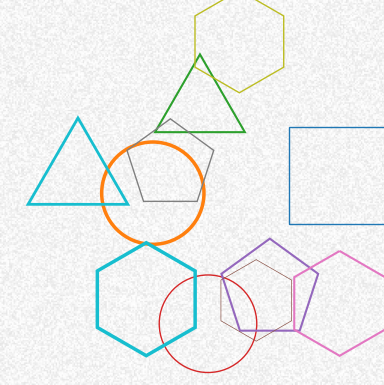[{"shape": "square", "thickness": 1, "radius": 0.63, "center": [0.877, 0.543]}, {"shape": "circle", "thickness": 2.5, "radius": 0.66, "center": [0.397, 0.498]}, {"shape": "triangle", "thickness": 1.5, "radius": 0.67, "center": [0.519, 0.724]}, {"shape": "circle", "thickness": 1, "radius": 0.63, "center": [0.54, 0.159]}, {"shape": "pentagon", "thickness": 1.5, "radius": 0.66, "center": [0.701, 0.248]}, {"shape": "hexagon", "thickness": 0.5, "radius": 0.53, "center": [0.666, 0.22]}, {"shape": "hexagon", "thickness": 1.5, "radius": 0.68, "center": [0.882, 0.212]}, {"shape": "pentagon", "thickness": 1, "radius": 0.59, "center": [0.442, 0.573]}, {"shape": "hexagon", "thickness": 1, "radius": 0.67, "center": [0.622, 0.892]}, {"shape": "triangle", "thickness": 2, "radius": 0.75, "center": [0.202, 0.544]}, {"shape": "hexagon", "thickness": 2.5, "radius": 0.73, "center": [0.38, 0.223]}]